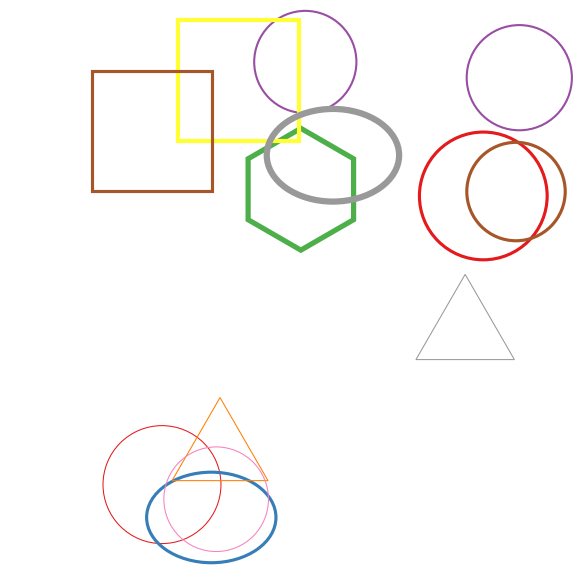[{"shape": "circle", "thickness": 0.5, "radius": 0.51, "center": [0.28, 0.16]}, {"shape": "circle", "thickness": 1.5, "radius": 0.55, "center": [0.837, 0.66]}, {"shape": "oval", "thickness": 1.5, "radius": 0.56, "center": [0.366, 0.103]}, {"shape": "hexagon", "thickness": 2.5, "radius": 0.53, "center": [0.521, 0.671]}, {"shape": "circle", "thickness": 1, "radius": 0.46, "center": [0.899, 0.865]}, {"shape": "circle", "thickness": 1, "radius": 0.44, "center": [0.529, 0.892]}, {"shape": "triangle", "thickness": 0.5, "radius": 0.48, "center": [0.381, 0.215]}, {"shape": "square", "thickness": 2, "radius": 0.52, "center": [0.413, 0.859]}, {"shape": "square", "thickness": 1.5, "radius": 0.52, "center": [0.264, 0.773]}, {"shape": "circle", "thickness": 1.5, "radius": 0.43, "center": [0.894, 0.667]}, {"shape": "circle", "thickness": 0.5, "radius": 0.45, "center": [0.374, 0.135]}, {"shape": "oval", "thickness": 3, "radius": 0.57, "center": [0.577, 0.73]}, {"shape": "triangle", "thickness": 0.5, "radius": 0.49, "center": [0.805, 0.426]}]